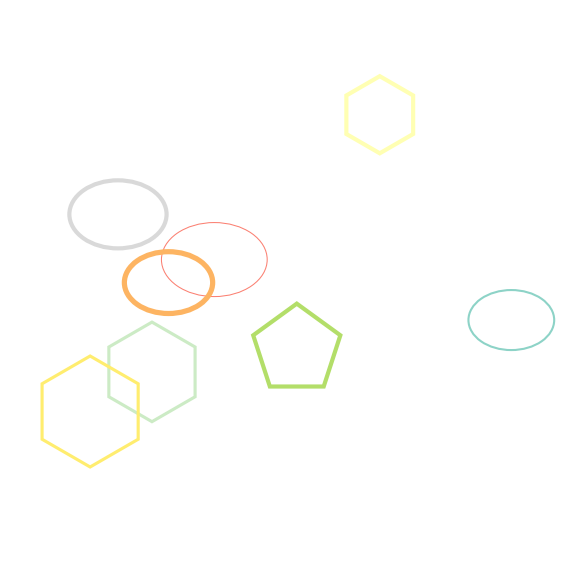[{"shape": "oval", "thickness": 1, "radius": 0.37, "center": [0.885, 0.445]}, {"shape": "hexagon", "thickness": 2, "radius": 0.33, "center": [0.658, 0.8]}, {"shape": "oval", "thickness": 0.5, "radius": 0.46, "center": [0.371, 0.55]}, {"shape": "oval", "thickness": 2.5, "radius": 0.38, "center": [0.292, 0.51]}, {"shape": "pentagon", "thickness": 2, "radius": 0.4, "center": [0.514, 0.394]}, {"shape": "oval", "thickness": 2, "radius": 0.42, "center": [0.204, 0.628]}, {"shape": "hexagon", "thickness": 1.5, "radius": 0.43, "center": [0.263, 0.355]}, {"shape": "hexagon", "thickness": 1.5, "radius": 0.48, "center": [0.156, 0.287]}]